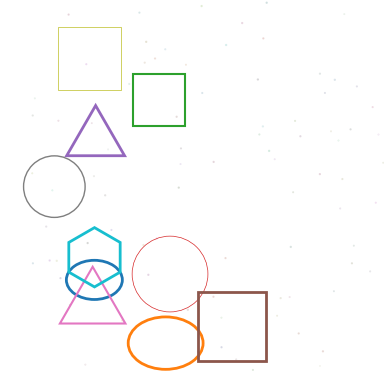[{"shape": "oval", "thickness": 2, "radius": 0.36, "center": [0.245, 0.273]}, {"shape": "oval", "thickness": 2, "radius": 0.49, "center": [0.43, 0.109]}, {"shape": "square", "thickness": 1.5, "radius": 0.34, "center": [0.412, 0.74]}, {"shape": "circle", "thickness": 0.5, "radius": 0.49, "center": [0.442, 0.288]}, {"shape": "triangle", "thickness": 2, "radius": 0.43, "center": [0.248, 0.639]}, {"shape": "square", "thickness": 2, "radius": 0.45, "center": [0.603, 0.152]}, {"shape": "triangle", "thickness": 1.5, "radius": 0.49, "center": [0.241, 0.209]}, {"shape": "circle", "thickness": 1, "radius": 0.4, "center": [0.141, 0.515]}, {"shape": "square", "thickness": 0.5, "radius": 0.41, "center": [0.231, 0.849]}, {"shape": "hexagon", "thickness": 2, "radius": 0.39, "center": [0.245, 0.332]}]